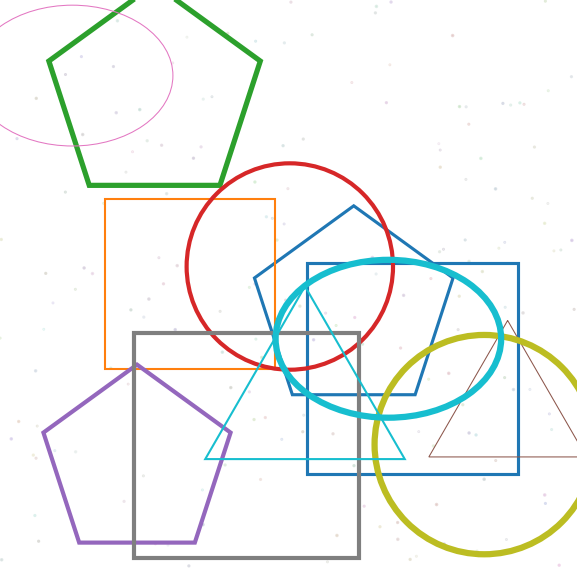[{"shape": "square", "thickness": 1.5, "radius": 0.92, "center": [0.714, 0.361]}, {"shape": "pentagon", "thickness": 1.5, "radius": 0.9, "center": [0.613, 0.462]}, {"shape": "square", "thickness": 1, "radius": 0.73, "center": [0.329, 0.507]}, {"shape": "pentagon", "thickness": 2.5, "radius": 0.96, "center": [0.268, 0.834]}, {"shape": "circle", "thickness": 2, "radius": 0.89, "center": [0.502, 0.538]}, {"shape": "pentagon", "thickness": 2, "radius": 0.85, "center": [0.237, 0.197]}, {"shape": "triangle", "thickness": 0.5, "radius": 0.79, "center": [0.879, 0.287]}, {"shape": "oval", "thickness": 0.5, "radius": 0.87, "center": [0.125, 0.868]}, {"shape": "square", "thickness": 2, "radius": 0.97, "center": [0.427, 0.227]}, {"shape": "circle", "thickness": 3, "radius": 0.95, "center": [0.838, 0.229]}, {"shape": "triangle", "thickness": 1, "radius": 1.0, "center": [0.528, 0.304]}, {"shape": "oval", "thickness": 3, "radius": 0.98, "center": [0.673, 0.413]}]